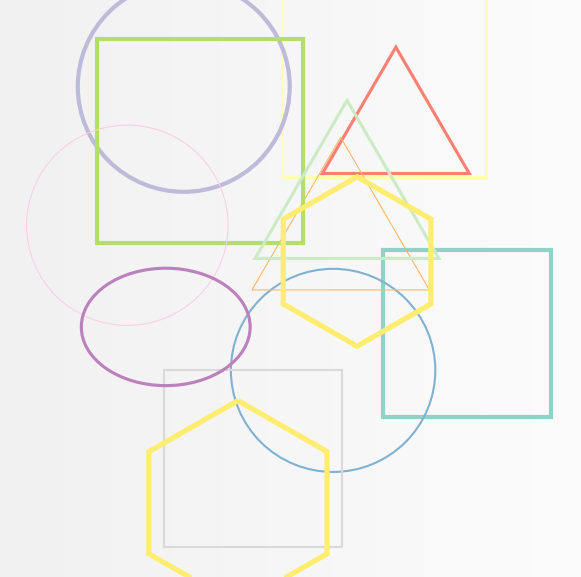[{"shape": "square", "thickness": 2, "radius": 0.72, "center": [0.803, 0.421]}, {"shape": "square", "thickness": 1.5, "radius": 0.88, "center": [0.66, 0.868]}, {"shape": "circle", "thickness": 2, "radius": 0.91, "center": [0.316, 0.849]}, {"shape": "triangle", "thickness": 1.5, "radius": 0.73, "center": [0.681, 0.772]}, {"shape": "circle", "thickness": 1, "radius": 0.88, "center": [0.573, 0.358]}, {"shape": "triangle", "thickness": 0.5, "radius": 0.88, "center": [0.586, 0.585]}, {"shape": "square", "thickness": 2, "radius": 0.88, "center": [0.344, 0.755]}, {"shape": "circle", "thickness": 0.5, "radius": 0.87, "center": [0.219, 0.609]}, {"shape": "square", "thickness": 1, "radius": 0.76, "center": [0.435, 0.205]}, {"shape": "oval", "thickness": 1.5, "radius": 0.73, "center": [0.285, 0.433]}, {"shape": "triangle", "thickness": 1.5, "radius": 0.91, "center": [0.597, 0.643]}, {"shape": "hexagon", "thickness": 2.5, "radius": 0.73, "center": [0.614, 0.546]}, {"shape": "hexagon", "thickness": 2.5, "radius": 0.88, "center": [0.409, 0.129]}]